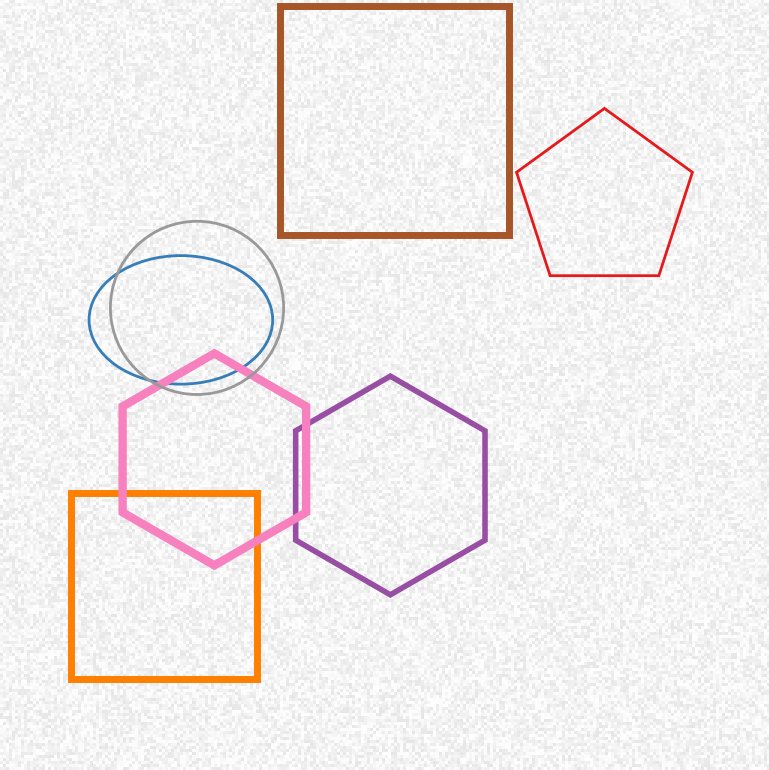[{"shape": "pentagon", "thickness": 1, "radius": 0.6, "center": [0.785, 0.739]}, {"shape": "oval", "thickness": 1, "radius": 0.6, "center": [0.235, 0.585]}, {"shape": "hexagon", "thickness": 2, "radius": 0.71, "center": [0.507, 0.37]}, {"shape": "square", "thickness": 2.5, "radius": 0.6, "center": [0.213, 0.239]}, {"shape": "square", "thickness": 2.5, "radius": 0.74, "center": [0.513, 0.843]}, {"shape": "hexagon", "thickness": 3, "radius": 0.69, "center": [0.278, 0.403]}, {"shape": "circle", "thickness": 1, "radius": 0.56, "center": [0.256, 0.6]}]